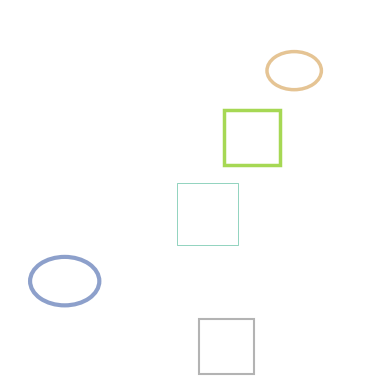[{"shape": "square", "thickness": 0.5, "radius": 0.4, "center": [0.54, 0.444]}, {"shape": "oval", "thickness": 3, "radius": 0.45, "center": [0.168, 0.27]}, {"shape": "square", "thickness": 2.5, "radius": 0.36, "center": [0.655, 0.643]}, {"shape": "oval", "thickness": 2.5, "radius": 0.35, "center": [0.764, 0.817]}, {"shape": "square", "thickness": 1.5, "radius": 0.36, "center": [0.588, 0.101]}]